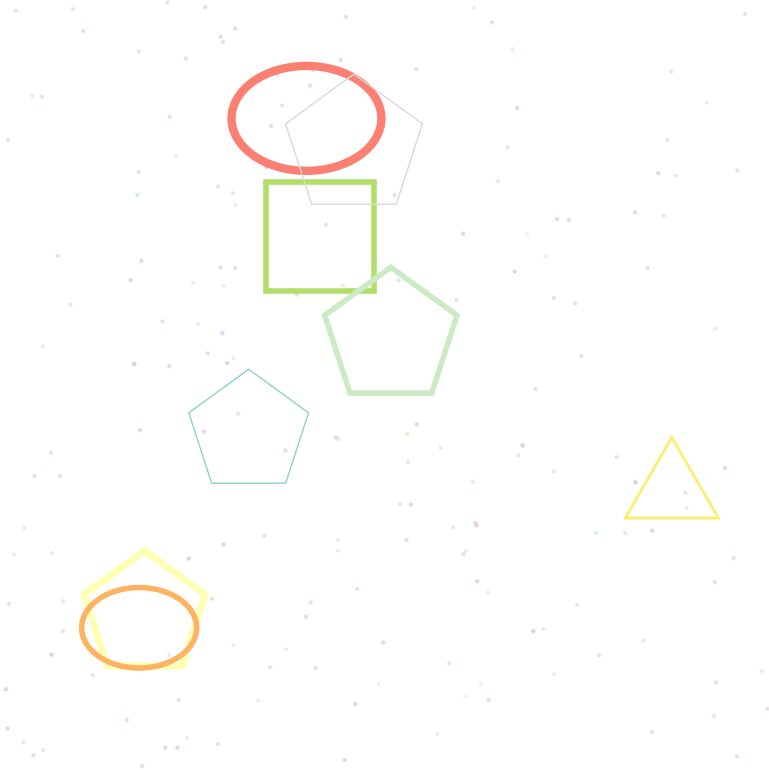[{"shape": "pentagon", "thickness": 0.5, "radius": 0.41, "center": [0.323, 0.439]}, {"shape": "pentagon", "thickness": 2.5, "radius": 0.41, "center": [0.188, 0.202]}, {"shape": "oval", "thickness": 3, "radius": 0.49, "center": [0.398, 0.846]}, {"shape": "oval", "thickness": 2, "radius": 0.37, "center": [0.181, 0.185]}, {"shape": "square", "thickness": 2, "radius": 0.35, "center": [0.416, 0.693]}, {"shape": "pentagon", "thickness": 0.5, "radius": 0.47, "center": [0.46, 0.81]}, {"shape": "pentagon", "thickness": 2, "radius": 0.45, "center": [0.508, 0.563]}, {"shape": "triangle", "thickness": 1, "radius": 0.35, "center": [0.872, 0.362]}]